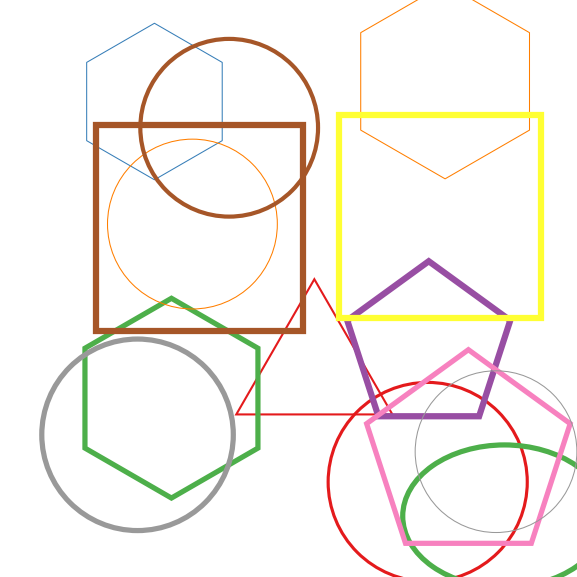[{"shape": "triangle", "thickness": 1, "radius": 0.78, "center": [0.544, 0.36]}, {"shape": "circle", "thickness": 1.5, "radius": 0.86, "center": [0.741, 0.165]}, {"shape": "hexagon", "thickness": 0.5, "radius": 0.68, "center": [0.267, 0.823]}, {"shape": "hexagon", "thickness": 2.5, "radius": 0.86, "center": [0.297, 0.31]}, {"shape": "oval", "thickness": 2.5, "radius": 0.88, "center": [0.874, 0.105]}, {"shape": "pentagon", "thickness": 3, "radius": 0.74, "center": [0.742, 0.398]}, {"shape": "hexagon", "thickness": 0.5, "radius": 0.84, "center": [0.771, 0.858]}, {"shape": "circle", "thickness": 0.5, "radius": 0.74, "center": [0.333, 0.611]}, {"shape": "square", "thickness": 3, "radius": 0.88, "center": [0.761, 0.624]}, {"shape": "square", "thickness": 3, "radius": 0.89, "center": [0.346, 0.604]}, {"shape": "circle", "thickness": 2, "radius": 0.77, "center": [0.397, 0.778]}, {"shape": "pentagon", "thickness": 2.5, "radius": 0.93, "center": [0.811, 0.208]}, {"shape": "circle", "thickness": 2.5, "radius": 0.83, "center": [0.238, 0.246]}, {"shape": "circle", "thickness": 0.5, "radius": 0.7, "center": [0.859, 0.217]}]